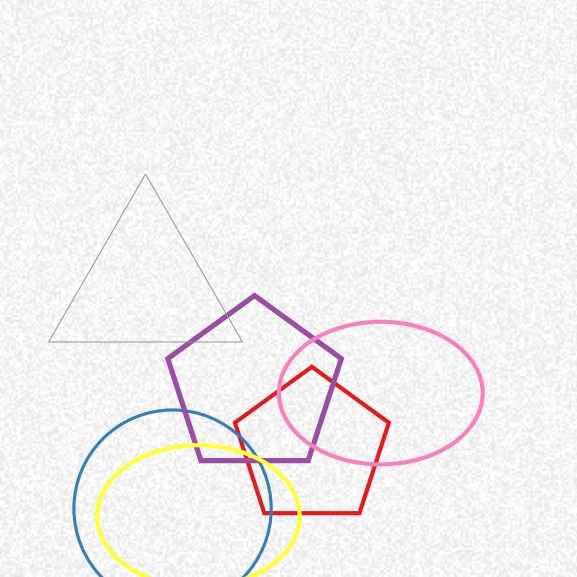[{"shape": "pentagon", "thickness": 2, "radius": 0.7, "center": [0.54, 0.224]}, {"shape": "circle", "thickness": 1.5, "radius": 0.85, "center": [0.299, 0.118]}, {"shape": "pentagon", "thickness": 2.5, "radius": 0.79, "center": [0.441, 0.329]}, {"shape": "oval", "thickness": 2, "radius": 0.88, "center": [0.344, 0.106]}, {"shape": "oval", "thickness": 2, "radius": 0.88, "center": [0.659, 0.318]}, {"shape": "triangle", "thickness": 0.5, "radius": 0.97, "center": [0.252, 0.504]}]